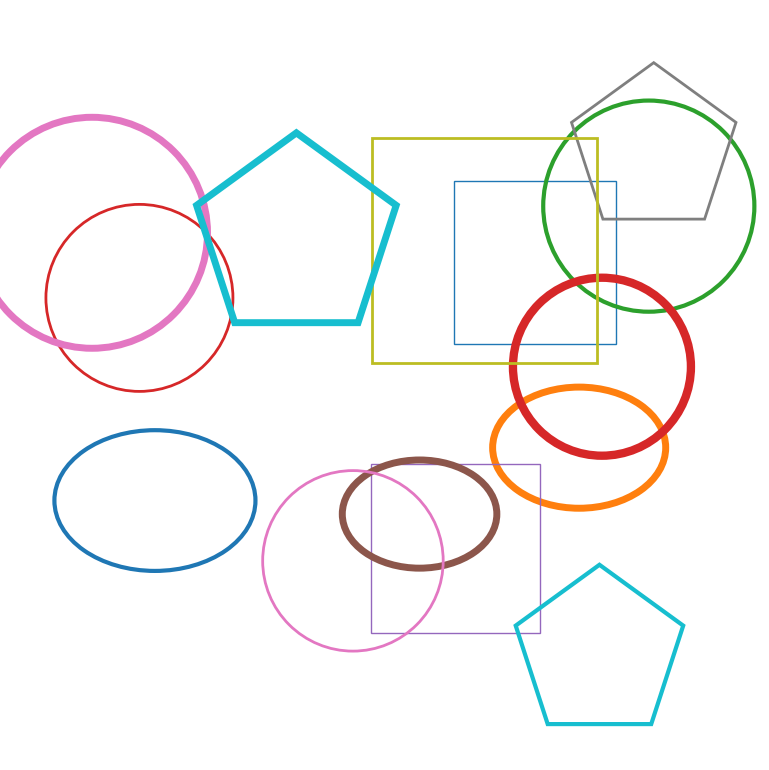[{"shape": "oval", "thickness": 1.5, "radius": 0.65, "center": [0.201, 0.35]}, {"shape": "square", "thickness": 0.5, "radius": 0.53, "center": [0.695, 0.659]}, {"shape": "oval", "thickness": 2.5, "radius": 0.56, "center": [0.752, 0.419]}, {"shape": "circle", "thickness": 1.5, "radius": 0.69, "center": [0.843, 0.732]}, {"shape": "circle", "thickness": 3, "radius": 0.58, "center": [0.782, 0.524]}, {"shape": "circle", "thickness": 1, "radius": 0.61, "center": [0.181, 0.613]}, {"shape": "square", "thickness": 0.5, "radius": 0.55, "center": [0.591, 0.288]}, {"shape": "oval", "thickness": 2.5, "radius": 0.5, "center": [0.545, 0.332]}, {"shape": "circle", "thickness": 1, "radius": 0.59, "center": [0.458, 0.272]}, {"shape": "circle", "thickness": 2.5, "radius": 0.75, "center": [0.119, 0.698]}, {"shape": "pentagon", "thickness": 1, "radius": 0.56, "center": [0.849, 0.806]}, {"shape": "square", "thickness": 1, "radius": 0.73, "center": [0.629, 0.675]}, {"shape": "pentagon", "thickness": 1.5, "radius": 0.57, "center": [0.779, 0.152]}, {"shape": "pentagon", "thickness": 2.5, "radius": 0.68, "center": [0.385, 0.691]}]